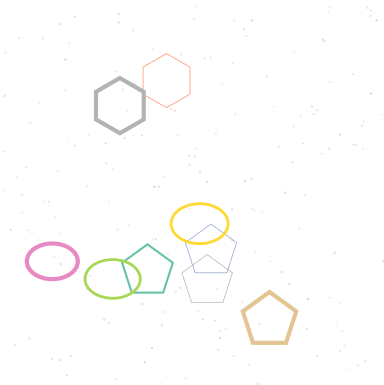[{"shape": "pentagon", "thickness": 1.5, "radius": 0.35, "center": [0.383, 0.296]}, {"shape": "hexagon", "thickness": 0.5, "radius": 0.35, "center": [0.432, 0.791]}, {"shape": "pentagon", "thickness": 0.5, "radius": 0.35, "center": [0.548, 0.348]}, {"shape": "oval", "thickness": 3, "radius": 0.33, "center": [0.136, 0.321]}, {"shape": "oval", "thickness": 2, "radius": 0.36, "center": [0.293, 0.276]}, {"shape": "oval", "thickness": 2, "radius": 0.37, "center": [0.519, 0.419]}, {"shape": "pentagon", "thickness": 3, "radius": 0.37, "center": [0.7, 0.169]}, {"shape": "pentagon", "thickness": 0.5, "radius": 0.34, "center": [0.538, 0.27]}, {"shape": "hexagon", "thickness": 3, "radius": 0.36, "center": [0.311, 0.726]}]